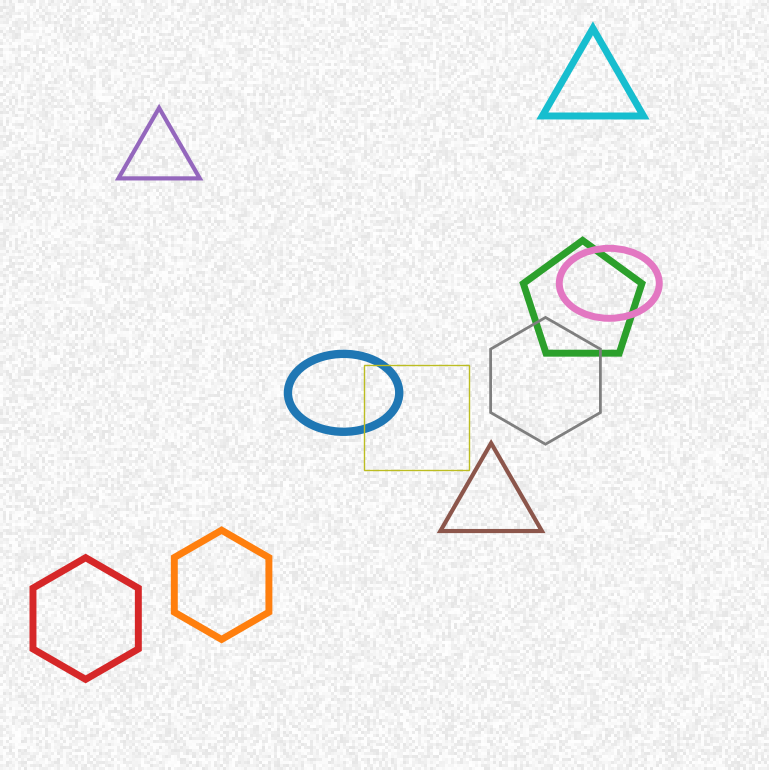[{"shape": "oval", "thickness": 3, "radius": 0.36, "center": [0.446, 0.49]}, {"shape": "hexagon", "thickness": 2.5, "radius": 0.35, "center": [0.288, 0.24]}, {"shape": "pentagon", "thickness": 2.5, "radius": 0.4, "center": [0.757, 0.607]}, {"shape": "hexagon", "thickness": 2.5, "radius": 0.4, "center": [0.111, 0.197]}, {"shape": "triangle", "thickness": 1.5, "radius": 0.3, "center": [0.207, 0.799]}, {"shape": "triangle", "thickness": 1.5, "radius": 0.38, "center": [0.638, 0.348]}, {"shape": "oval", "thickness": 2.5, "radius": 0.32, "center": [0.791, 0.632]}, {"shape": "hexagon", "thickness": 1, "radius": 0.41, "center": [0.708, 0.505]}, {"shape": "square", "thickness": 0.5, "radius": 0.34, "center": [0.541, 0.458]}, {"shape": "triangle", "thickness": 2.5, "radius": 0.38, "center": [0.77, 0.887]}]